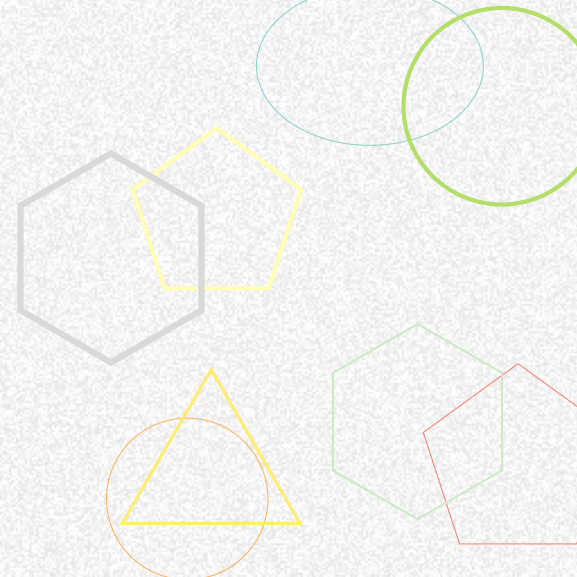[{"shape": "oval", "thickness": 0.5, "radius": 0.98, "center": [0.641, 0.885]}, {"shape": "pentagon", "thickness": 2, "radius": 0.77, "center": [0.375, 0.624]}, {"shape": "pentagon", "thickness": 0.5, "radius": 0.86, "center": [0.897, 0.197]}, {"shape": "circle", "thickness": 0.5, "radius": 0.7, "center": [0.324, 0.135]}, {"shape": "circle", "thickness": 2, "radius": 0.85, "center": [0.869, 0.815]}, {"shape": "hexagon", "thickness": 3, "radius": 0.9, "center": [0.192, 0.552]}, {"shape": "hexagon", "thickness": 1, "radius": 0.85, "center": [0.723, 0.269]}, {"shape": "triangle", "thickness": 1.5, "radius": 0.89, "center": [0.366, 0.182]}]